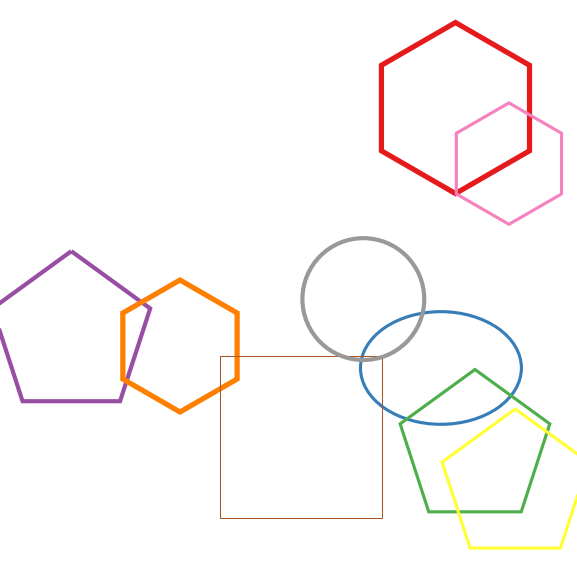[{"shape": "hexagon", "thickness": 2.5, "radius": 0.74, "center": [0.789, 0.812]}, {"shape": "oval", "thickness": 1.5, "radius": 0.7, "center": [0.764, 0.362]}, {"shape": "pentagon", "thickness": 1.5, "radius": 0.68, "center": [0.822, 0.223]}, {"shape": "pentagon", "thickness": 2, "radius": 0.72, "center": [0.123, 0.421]}, {"shape": "hexagon", "thickness": 2.5, "radius": 0.57, "center": [0.312, 0.4]}, {"shape": "pentagon", "thickness": 1.5, "radius": 0.67, "center": [0.892, 0.158]}, {"shape": "square", "thickness": 0.5, "radius": 0.7, "center": [0.522, 0.243]}, {"shape": "hexagon", "thickness": 1.5, "radius": 0.53, "center": [0.881, 0.716]}, {"shape": "circle", "thickness": 2, "radius": 0.53, "center": [0.629, 0.481]}]